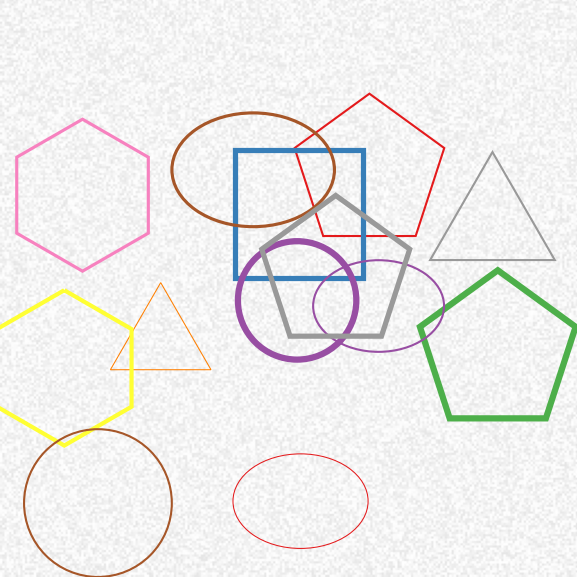[{"shape": "oval", "thickness": 0.5, "radius": 0.58, "center": [0.52, 0.131]}, {"shape": "pentagon", "thickness": 1, "radius": 0.68, "center": [0.64, 0.701]}, {"shape": "square", "thickness": 2.5, "radius": 0.55, "center": [0.518, 0.629]}, {"shape": "pentagon", "thickness": 3, "radius": 0.71, "center": [0.862, 0.389]}, {"shape": "oval", "thickness": 1, "radius": 0.57, "center": [0.656, 0.469]}, {"shape": "circle", "thickness": 3, "radius": 0.51, "center": [0.514, 0.479]}, {"shape": "triangle", "thickness": 0.5, "radius": 0.5, "center": [0.278, 0.409]}, {"shape": "hexagon", "thickness": 2, "radius": 0.67, "center": [0.111, 0.362]}, {"shape": "oval", "thickness": 1.5, "radius": 0.7, "center": [0.438, 0.705]}, {"shape": "circle", "thickness": 1, "radius": 0.64, "center": [0.17, 0.128]}, {"shape": "hexagon", "thickness": 1.5, "radius": 0.66, "center": [0.143, 0.661]}, {"shape": "pentagon", "thickness": 2.5, "radius": 0.67, "center": [0.581, 0.526]}, {"shape": "triangle", "thickness": 1, "radius": 0.62, "center": [0.853, 0.611]}]